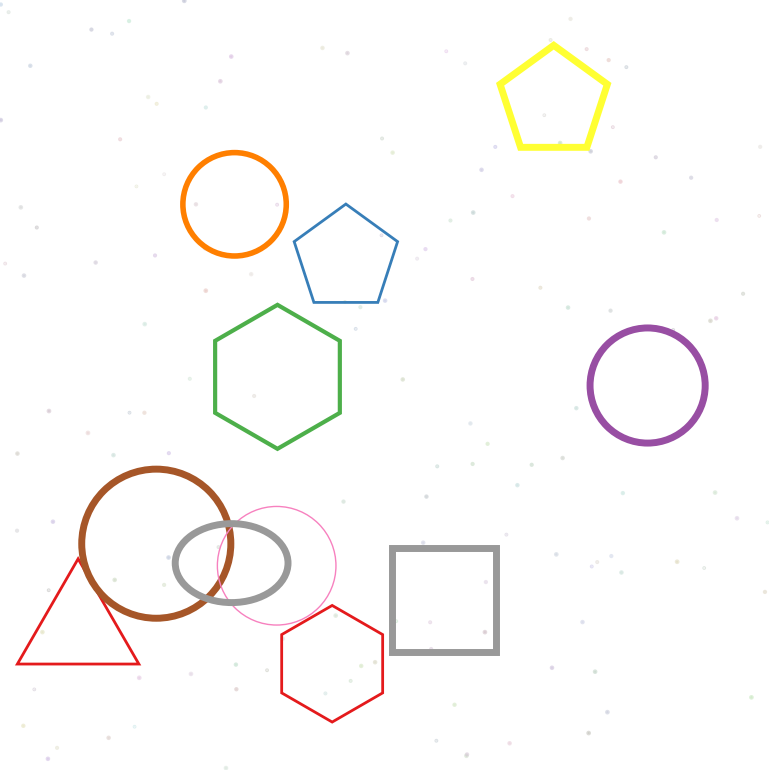[{"shape": "triangle", "thickness": 1, "radius": 0.46, "center": [0.101, 0.183]}, {"shape": "hexagon", "thickness": 1, "radius": 0.38, "center": [0.431, 0.138]}, {"shape": "pentagon", "thickness": 1, "radius": 0.35, "center": [0.449, 0.664]}, {"shape": "hexagon", "thickness": 1.5, "radius": 0.47, "center": [0.36, 0.511]}, {"shape": "circle", "thickness": 2.5, "radius": 0.37, "center": [0.841, 0.499]}, {"shape": "circle", "thickness": 2, "radius": 0.34, "center": [0.305, 0.735]}, {"shape": "pentagon", "thickness": 2.5, "radius": 0.37, "center": [0.719, 0.868]}, {"shape": "circle", "thickness": 2.5, "radius": 0.48, "center": [0.203, 0.294]}, {"shape": "circle", "thickness": 0.5, "radius": 0.39, "center": [0.359, 0.265]}, {"shape": "square", "thickness": 2.5, "radius": 0.34, "center": [0.576, 0.221]}, {"shape": "oval", "thickness": 2.5, "radius": 0.37, "center": [0.301, 0.269]}]